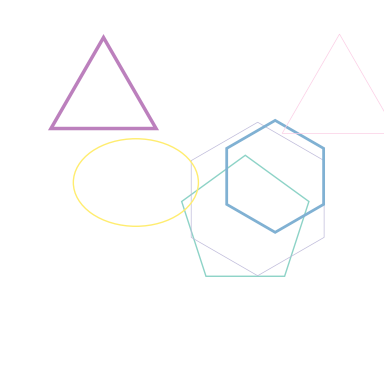[{"shape": "pentagon", "thickness": 1, "radius": 0.87, "center": [0.637, 0.423]}, {"shape": "hexagon", "thickness": 0.5, "radius": 1.0, "center": [0.669, 0.483]}, {"shape": "hexagon", "thickness": 2, "radius": 0.73, "center": [0.715, 0.542]}, {"shape": "triangle", "thickness": 0.5, "radius": 0.86, "center": [0.882, 0.74]}, {"shape": "triangle", "thickness": 2.5, "radius": 0.79, "center": [0.269, 0.745]}, {"shape": "oval", "thickness": 1, "radius": 0.81, "center": [0.353, 0.526]}]